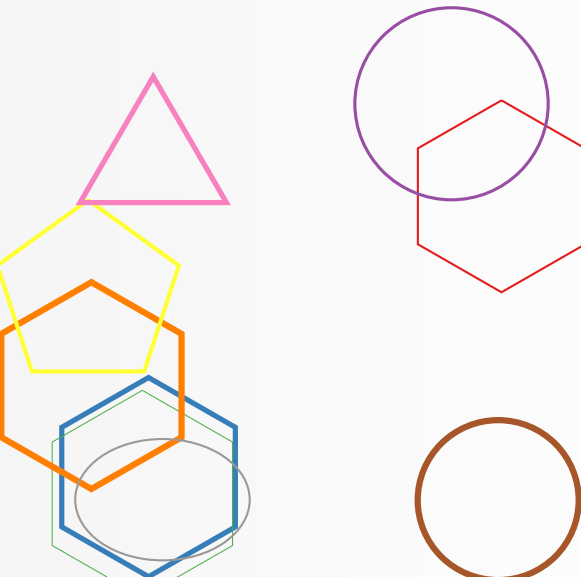[{"shape": "hexagon", "thickness": 1, "radius": 0.83, "center": [0.863, 0.659]}, {"shape": "hexagon", "thickness": 2.5, "radius": 0.86, "center": [0.256, 0.173]}, {"shape": "hexagon", "thickness": 0.5, "radius": 0.9, "center": [0.245, 0.144]}, {"shape": "circle", "thickness": 1.5, "radius": 0.83, "center": [0.777, 0.819]}, {"shape": "hexagon", "thickness": 3, "radius": 0.9, "center": [0.157, 0.331]}, {"shape": "pentagon", "thickness": 2, "radius": 0.82, "center": [0.152, 0.489]}, {"shape": "circle", "thickness": 3, "radius": 0.69, "center": [0.857, 0.133]}, {"shape": "triangle", "thickness": 2.5, "radius": 0.73, "center": [0.264, 0.721]}, {"shape": "oval", "thickness": 1, "radius": 0.75, "center": [0.28, 0.134]}]